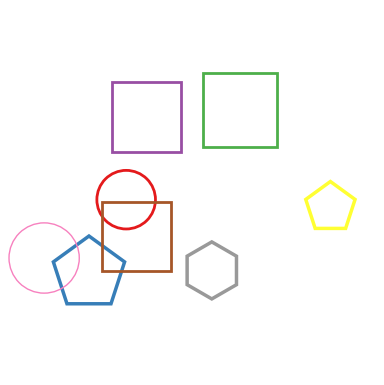[{"shape": "circle", "thickness": 2, "radius": 0.38, "center": [0.328, 0.481]}, {"shape": "pentagon", "thickness": 2.5, "radius": 0.49, "center": [0.231, 0.29]}, {"shape": "square", "thickness": 2, "radius": 0.48, "center": [0.623, 0.714]}, {"shape": "square", "thickness": 2, "radius": 0.45, "center": [0.381, 0.696]}, {"shape": "pentagon", "thickness": 2.5, "radius": 0.34, "center": [0.858, 0.461]}, {"shape": "square", "thickness": 2, "radius": 0.45, "center": [0.354, 0.385]}, {"shape": "circle", "thickness": 1, "radius": 0.46, "center": [0.115, 0.33]}, {"shape": "hexagon", "thickness": 2.5, "radius": 0.37, "center": [0.55, 0.298]}]